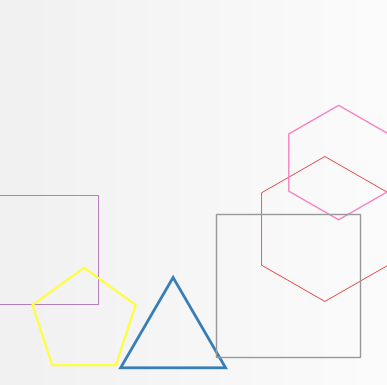[{"shape": "hexagon", "thickness": 0.5, "radius": 0.94, "center": [0.838, 0.405]}, {"shape": "triangle", "thickness": 2, "radius": 0.78, "center": [0.447, 0.123]}, {"shape": "square", "thickness": 0.5, "radius": 0.71, "center": [0.111, 0.353]}, {"shape": "pentagon", "thickness": 1.5, "radius": 0.7, "center": [0.217, 0.165]}, {"shape": "hexagon", "thickness": 1, "radius": 0.74, "center": [0.874, 0.578]}, {"shape": "square", "thickness": 1, "radius": 0.93, "center": [0.744, 0.259]}]